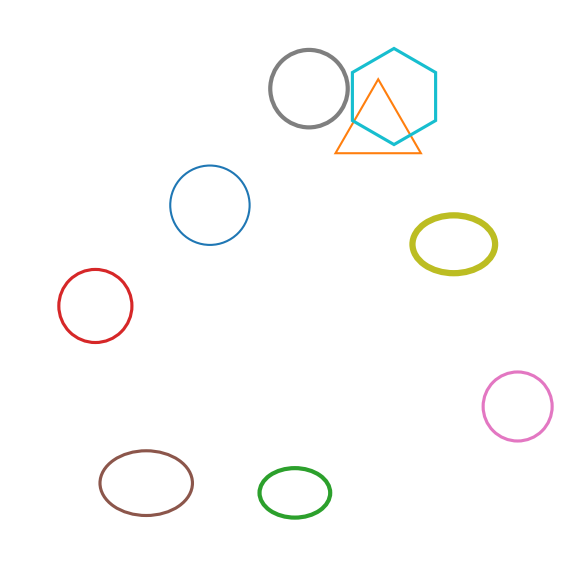[{"shape": "circle", "thickness": 1, "radius": 0.34, "center": [0.364, 0.644]}, {"shape": "triangle", "thickness": 1, "radius": 0.43, "center": [0.655, 0.777]}, {"shape": "oval", "thickness": 2, "radius": 0.31, "center": [0.511, 0.146]}, {"shape": "circle", "thickness": 1.5, "radius": 0.32, "center": [0.165, 0.469]}, {"shape": "oval", "thickness": 1.5, "radius": 0.4, "center": [0.253, 0.163]}, {"shape": "circle", "thickness": 1.5, "radius": 0.3, "center": [0.896, 0.295]}, {"shape": "circle", "thickness": 2, "radius": 0.34, "center": [0.535, 0.846]}, {"shape": "oval", "thickness": 3, "radius": 0.36, "center": [0.786, 0.576]}, {"shape": "hexagon", "thickness": 1.5, "radius": 0.42, "center": [0.682, 0.832]}]